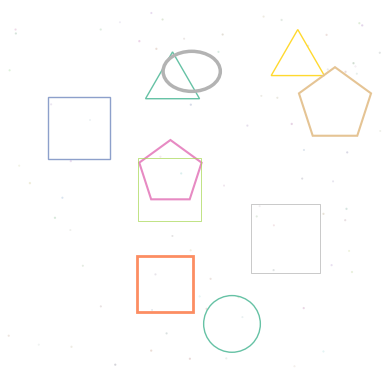[{"shape": "circle", "thickness": 1, "radius": 0.37, "center": [0.603, 0.159]}, {"shape": "triangle", "thickness": 1, "radius": 0.41, "center": [0.448, 0.784]}, {"shape": "square", "thickness": 2, "radius": 0.36, "center": [0.428, 0.262]}, {"shape": "square", "thickness": 1, "radius": 0.4, "center": [0.205, 0.667]}, {"shape": "pentagon", "thickness": 1.5, "radius": 0.43, "center": [0.443, 0.551]}, {"shape": "square", "thickness": 0.5, "radius": 0.41, "center": [0.439, 0.508]}, {"shape": "triangle", "thickness": 1, "radius": 0.4, "center": [0.773, 0.844]}, {"shape": "pentagon", "thickness": 1.5, "radius": 0.49, "center": [0.87, 0.727]}, {"shape": "oval", "thickness": 2.5, "radius": 0.37, "center": [0.498, 0.815]}, {"shape": "square", "thickness": 0.5, "radius": 0.44, "center": [0.742, 0.381]}]